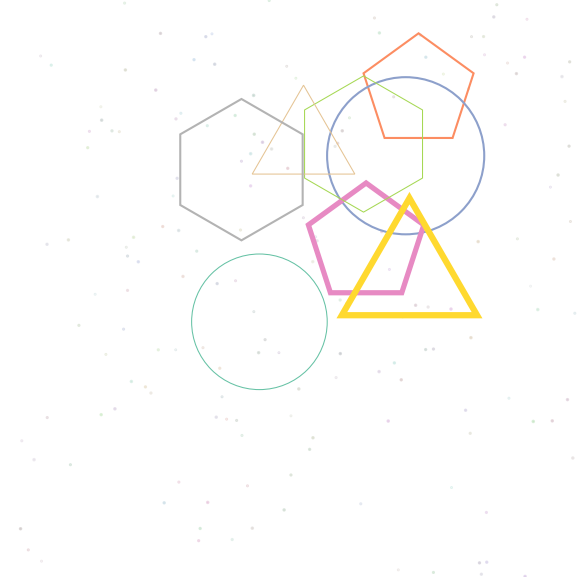[{"shape": "circle", "thickness": 0.5, "radius": 0.59, "center": [0.449, 0.442]}, {"shape": "pentagon", "thickness": 1, "radius": 0.5, "center": [0.725, 0.841]}, {"shape": "circle", "thickness": 1, "radius": 0.68, "center": [0.702, 0.729]}, {"shape": "pentagon", "thickness": 2.5, "radius": 0.53, "center": [0.634, 0.577]}, {"shape": "hexagon", "thickness": 0.5, "radius": 0.59, "center": [0.63, 0.75]}, {"shape": "triangle", "thickness": 3, "radius": 0.68, "center": [0.709, 0.521]}, {"shape": "triangle", "thickness": 0.5, "radius": 0.51, "center": [0.526, 0.749]}, {"shape": "hexagon", "thickness": 1, "radius": 0.61, "center": [0.418, 0.705]}]